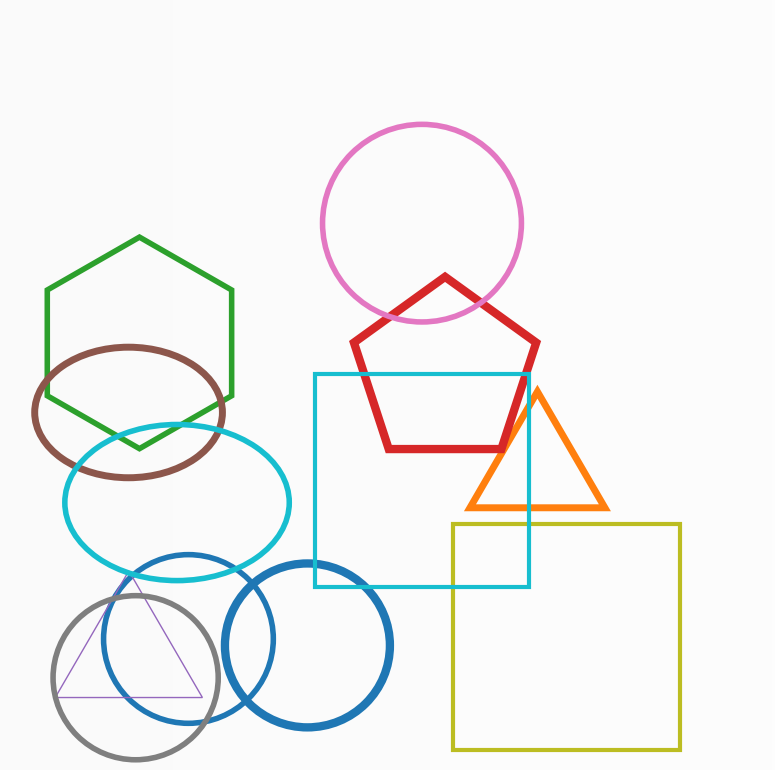[{"shape": "circle", "thickness": 3, "radius": 0.53, "center": [0.397, 0.162]}, {"shape": "circle", "thickness": 2, "radius": 0.55, "center": [0.243, 0.17]}, {"shape": "triangle", "thickness": 2.5, "radius": 0.5, "center": [0.693, 0.391]}, {"shape": "hexagon", "thickness": 2, "radius": 0.69, "center": [0.18, 0.555]}, {"shape": "pentagon", "thickness": 3, "radius": 0.62, "center": [0.574, 0.517]}, {"shape": "triangle", "thickness": 0.5, "radius": 0.55, "center": [0.166, 0.149]}, {"shape": "oval", "thickness": 2.5, "radius": 0.61, "center": [0.166, 0.464]}, {"shape": "circle", "thickness": 2, "radius": 0.64, "center": [0.544, 0.71]}, {"shape": "circle", "thickness": 2, "radius": 0.53, "center": [0.175, 0.12]}, {"shape": "square", "thickness": 1.5, "radius": 0.73, "center": [0.731, 0.173]}, {"shape": "square", "thickness": 1.5, "radius": 0.69, "center": [0.544, 0.376]}, {"shape": "oval", "thickness": 2, "radius": 0.72, "center": [0.228, 0.347]}]